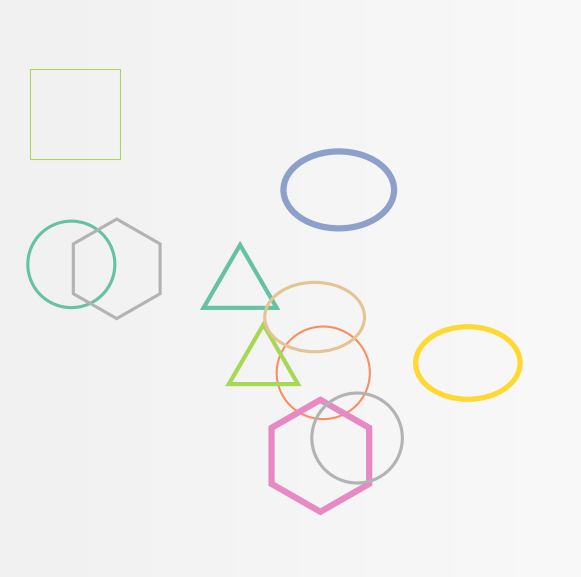[{"shape": "triangle", "thickness": 2, "radius": 0.36, "center": [0.413, 0.502]}, {"shape": "circle", "thickness": 1.5, "radius": 0.37, "center": [0.123, 0.541]}, {"shape": "circle", "thickness": 1, "radius": 0.4, "center": [0.556, 0.354]}, {"shape": "oval", "thickness": 3, "radius": 0.48, "center": [0.583, 0.67]}, {"shape": "hexagon", "thickness": 3, "radius": 0.48, "center": [0.551, 0.21]}, {"shape": "triangle", "thickness": 2, "radius": 0.34, "center": [0.453, 0.368]}, {"shape": "square", "thickness": 0.5, "radius": 0.39, "center": [0.129, 0.802]}, {"shape": "oval", "thickness": 2.5, "radius": 0.45, "center": [0.805, 0.371]}, {"shape": "oval", "thickness": 1.5, "radius": 0.43, "center": [0.541, 0.45]}, {"shape": "hexagon", "thickness": 1.5, "radius": 0.43, "center": [0.201, 0.534]}, {"shape": "circle", "thickness": 1.5, "radius": 0.39, "center": [0.614, 0.241]}]